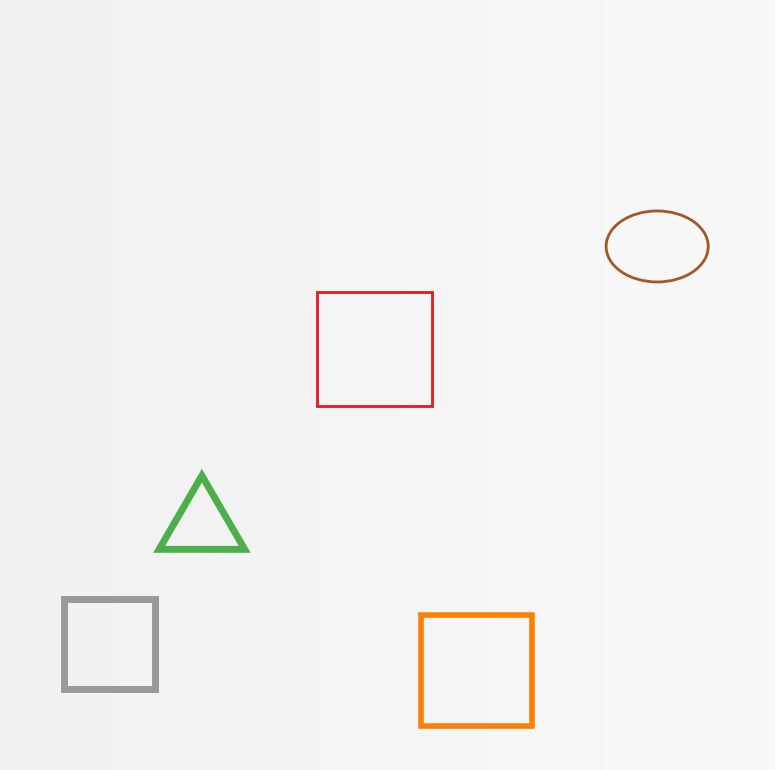[{"shape": "square", "thickness": 1, "radius": 0.37, "center": [0.483, 0.547]}, {"shape": "triangle", "thickness": 2.5, "radius": 0.32, "center": [0.261, 0.318]}, {"shape": "square", "thickness": 2, "radius": 0.36, "center": [0.615, 0.129]}, {"shape": "oval", "thickness": 1, "radius": 0.33, "center": [0.848, 0.68]}, {"shape": "square", "thickness": 2.5, "radius": 0.29, "center": [0.142, 0.164]}]